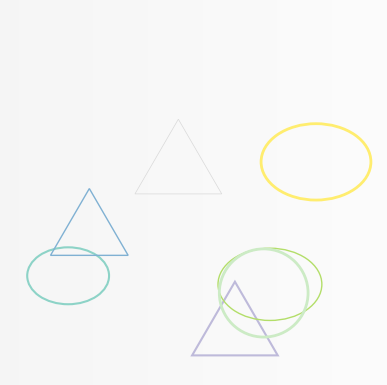[{"shape": "oval", "thickness": 1.5, "radius": 0.53, "center": [0.176, 0.284]}, {"shape": "triangle", "thickness": 1.5, "radius": 0.64, "center": [0.606, 0.141]}, {"shape": "triangle", "thickness": 1, "radius": 0.58, "center": [0.231, 0.395]}, {"shape": "oval", "thickness": 1, "radius": 0.67, "center": [0.697, 0.261]}, {"shape": "triangle", "thickness": 0.5, "radius": 0.65, "center": [0.46, 0.561]}, {"shape": "circle", "thickness": 2, "radius": 0.57, "center": [0.681, 0.239]}, {"shape": "oval", "thickness": 2, "radius": 0.71, "center": [0.815, 0.58]}]